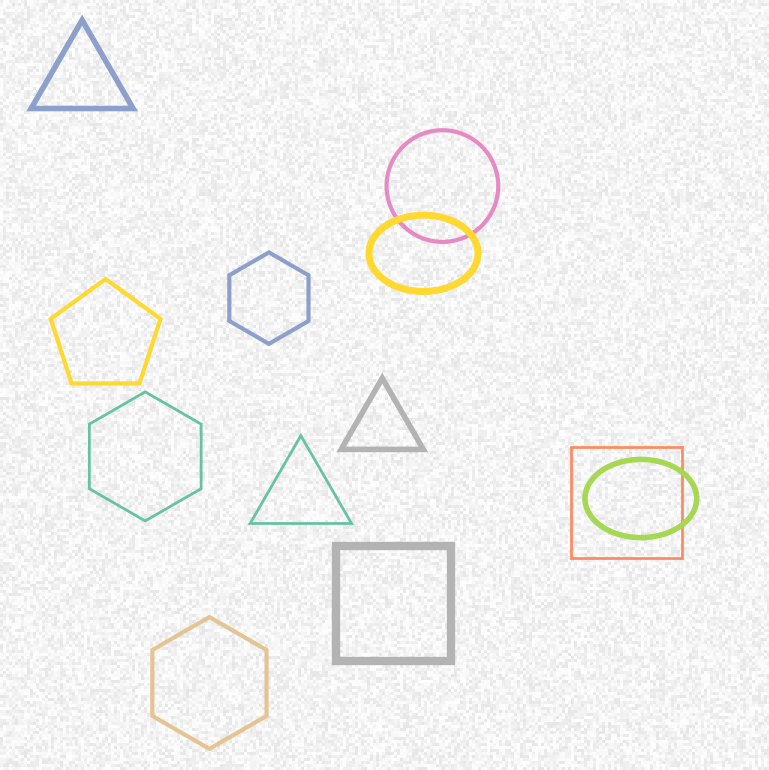[{"shape": "hexagon", "thickness": 1, "radius": 0.42, "center": [0.189, 0.407]}, {"shape": "triangle", "thickness": 1, "radius": 0.38, "center": [0.391, 0.358]}, {"shape": "square", "thickness": 1, "radius": 0.36, "center": [0.813, 0.347]}, {"shape": "hexagon", "thickness": 1.5, "radius": 0.3, "center": [0.349, 0.613]}, {"shape": "triangle", "thickness": 2, "radius": 0.38, "center": [0.107, 0.897]}, {"shape": "circle", "thickness": 1.5, "radius": 0.36, "center": [0.575, 0.758]}, {"shape": "oval", "thickness": 2, "radius": 0.36, "center": [0.832, 0.353]}, {"shape": "pentagon", "thickness": 1.5, "radius": 0.37, "center": [0.137, 0.563]}, {"shape": "oval", "thickness": 2.5, "radius": 0.35, "center": [0.55, 0.671]}, {"shape": "hexagon", "thickness": 1.5, "radius": 0.43, "center": [0.272, 0.113]}, {"shape": "triangle", "thickness": 2, "radius": 0.31, "center": [0.496, 0.447]}, {"shape": "square", "thickness": 3, "radius": 0.37, "center": [0.511, 0.216]}]